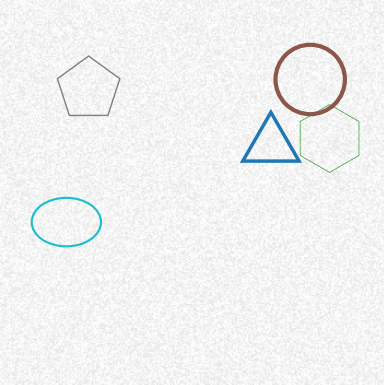[{"shape": "triangle", "thickness": 2.5, "radius": 0.42, "center": [0.704, 0.624]}, {"shape": "hexagon", "thickness": 0.5, "radius": 0.44, "center": [0.856, 0.64]}, {"shape": "circle", "thickness": 3, "radius": 0.45, "center": [0.806, 0.794]}, {"shape": "pentagon", "thickness": 1, "radius": 0.43, "center": [0.23, 0.769]}, {"shape": "oval", "thickness": 1.5, "radius": 0.45, "center": [0.172, 0.423]}]